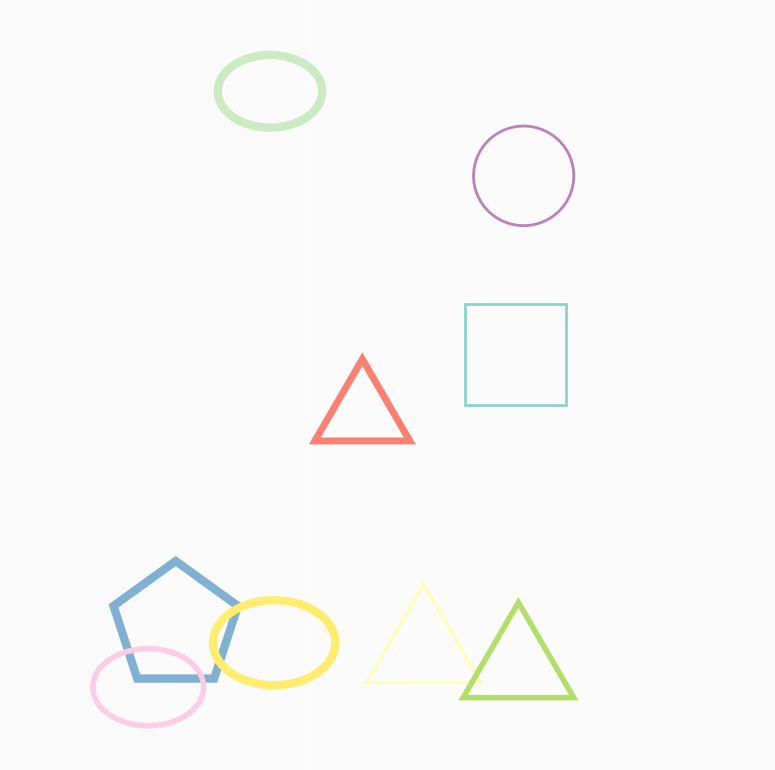[{"shape": "square", "thickness": 1, "radius": 0.33, "center": [0.665, 0.54]}, {"shape": "triangle", "thickness": 1, "radius": 0.43, "center": [0.546, 0.156]}, {"shape": "triangle", "thickness": 2.5, "radius": 0.35, "center": [0.468, 0.463]}, {"shape": "pentagon", "thickness": 3, "radius": 0.42, "center": [0.227, 0.187]}, {"shape": "triangle", "thickness": 2, "radius": 0.41, "center": [0.669, 0.135]}, {"shape": "oval", "thickness": 2, "radius": 0.36, "center": [0.191, 0.108]}, {"shape": "circle", "thickness": 1, "radius": 0.32, "center": [0.676, 0.772]}, {"shape": "oval", "thickness": 3, "radius": 0.34, "center": [0.348, 0.881]}, {"shape": "oval", "thickness": 3, "radius": 0.39, "center": [0.354, 0.165]}]